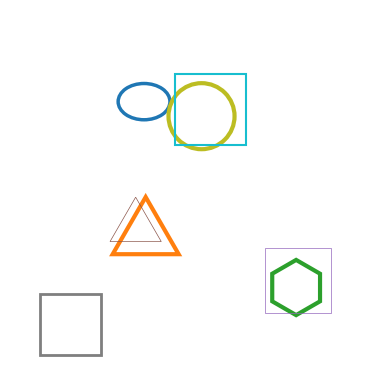[{"shape": "oval", "thickness": 2.5, "radius": 0.34, "center": [0.374, 0.736]}, {"shape": "triangle", "thickness": 3, "radius": 0.49, "center": [0.378, 0.389]}, {"shape": "hexagon", "thickness": 3, "radius": 0.36, "center": [0.769, 0.253]}, {"shape": "square", "thickness": 0.5, "radius": 0.42, "center": [0.774, 0.272]}, {"shape": "triangle", "thickness": 0.5, "radius": 0.38, "center": [0.352, 0.411]}, {"shape": "square", "thickness": 2, "radius": 0.4, "center": [0.183, 0.158]}, {"shape": "circle", "thickness": 3, "radius": 0.43, "center": [0.523, 0.698]}, {"shape": "square", "thickness": 1.5, "radius": 0.46, "center": [0.547, 0.715]}]